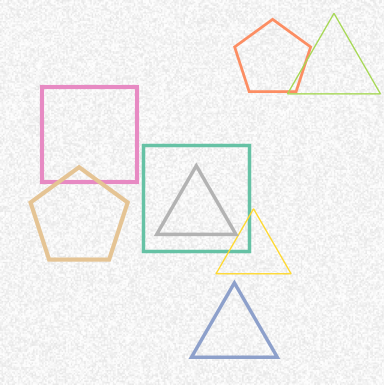[{"shape": "square", "thickness": 2.5, "radius": 0.69, "center": [0.509, 0.486]}, {"shape": "pentagon", "thickness": 2, "radius": 0.52, "center": [0.708, 0.846]}, {"shape": "triangle", "thickness": 2.5, "radius": 0.64, "center": [0.609, 0.136]}, {"shape": "square", "thickness": 3, "radius": 0.62, "center": [0.233, 0.651]}, {"shape": "triangle", "thickness": 1, "radius": 0.7, "center": [0.867, 0.826]}, {"shape": "triangle", "thickness": 1, "radius": 0.56, "center": [0.659, 0.345]}, {"shape": "pentagon", "thickness": 3, "radius": 0.66, "center": [0.205, 0.433]}, {"shape": "triangle", "thickness": 2.5, "radius": 0.59, "center": [0.51, 0.451]}]